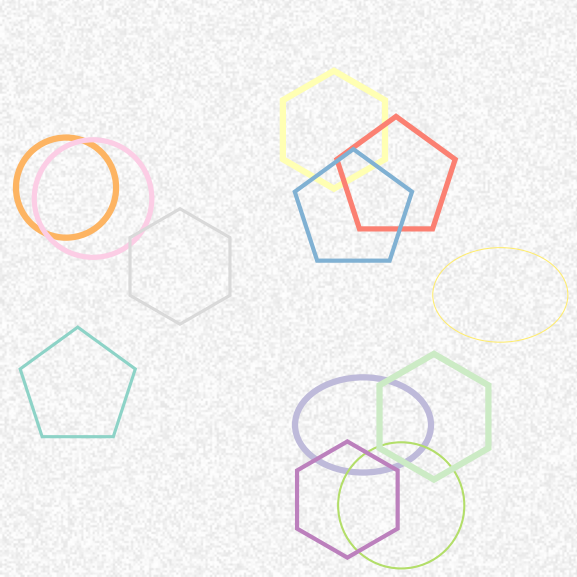[{"shape": "pentagon", "thickness": 1.5, "radius": 0.52, "center": [0.135, 0.328]}, {"shape": "hexagon", "thickness": 3, "radius": 0.51, "center": [0.578, 0.775]}, {"shape": "oval", "thickness": 3, "radius": 0.59, "center": [0.629, 0.263]}, {"shape": "pentagon", "thickness": 2.5, "radius": 0.54, "center": [0.686, 0.69]}, {"shape": "pentagon", "thickness": 2, "radius": 0.53, "center": [0.612, 0.634]}, {"shape": "circle", "thickness": 3, "radius": 0.43, "center": [0.114, 0.674]}, {"shape": "circle", "thickness": 1, "radius": 0.55, "center": [0.695, 0.124]}, {"shape": "circle", "thickness": 2.5, "radius": 0.51, "center": [0.161, 0.655]}, {"shape": "hexagon", "thickness": 1.5, "radius": 0.5, "center": [0.312, 0.538]}, {"shape": "hexagon", "thickness": 2, "radius": 0.5, "center": [0.601, 0.134]}, {"shape": "hexagon", "thickness": 3, "radius": 0.54, "center": [0.751, 0.278]}, {"shape": "oval", "thickness": 0.5, "radius": 0.58, "center": [0.866, 0.488]}]